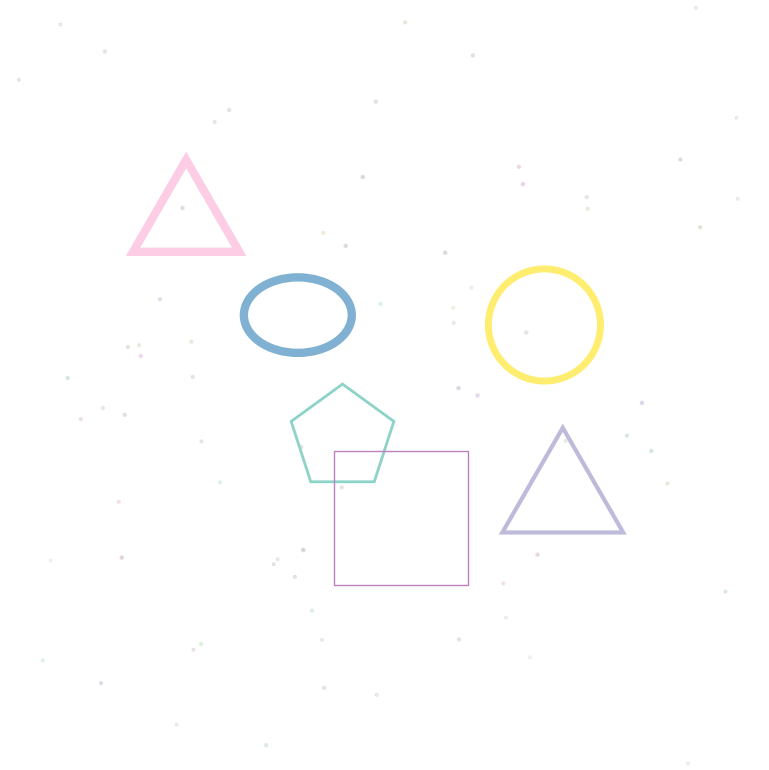[{"shape": "pentagon", "thickness": 1, "radius": 0.35, "center": [0.445, 0.431]}, {"shape": "triangle", "thickness": 1.5, "radius": 0.45, "center": [0.731, 0.354]}, {"shape": "oval", "thickness": 3, "radius": 0.35, "center": [0.387, 0.591]}, {"shape": "triangle", "thickness": 3, "radius": 0.4, "center": [0.242, 0.713]}, {"shape": "square", "thickness": 0.5, "radius": 0.44, "center": [0.52, 0.327]}, {"shape": "circle", "thickness": 2.5, "radius": 0.36, "center": [0.707, 0.578]}]